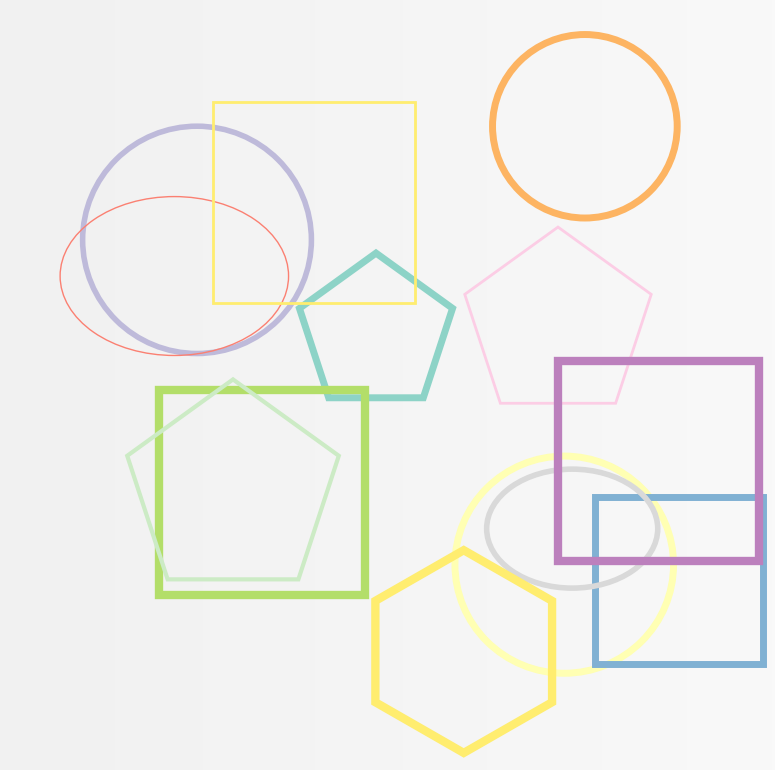[{"shape": "pentagon", "thickness": 2.5, "radius": 0.52, "center": [0.485, 0.567]}, {"shape": "circle", "thickness": 2.5, "radius": 0.71, "center": [0.728, 0.267]}, {"shape": "circle", "thickness": 2, "radius": 0.74, "center": [0.254, 0.689]}, {"shape": "oval", "thickness": 0.5, "radius": 0.74, "center": [0.225, 0.642]}, {"shape": "square", "thickness": 2.5, "radius": 0.54, "center": [0.876, 0.246]}, {"shape": "circle", "thickness": 2.5, "radius": 0.6, "center": [0.755, 0.836]}, {"shape": "square", "thickness": 3, "radius": 0.67, "center": [0.338, 0.361]}, {"shape": "pentagon", "thickness": 1, "radius": 0.63, "center": [0.72, 0.579]}, {"shape": "oval", "thickness": 2, "radius": 0.55, "center": [0.738, 0.313]}, {"shape": "square", "thickness": 3, "radius": 0.65, "center": [0.85, 0.401]}, {"shape": "pentagon", "thickness": 1.5, "radius": 0.72, "center": [0.301, 0.364]}, {"shape": "hexagon", "thickness": 3, "radius": 0.66, "center": [0.598, 0.154]}, {"shape": "square", "thickness": 1, "radius": 0.65, "center": [0.405, 0.737]}]